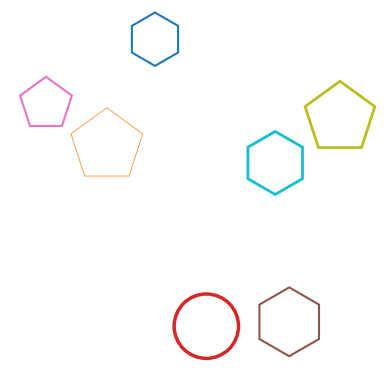[{"shape": "hexagon", "thickness": 1.5, "radius": 0.35, "center": [0.403, 0.898]}, {"shape": "pentagon", "thickness": 0.5, "radius": 0.49, "center": [0.278, 0.622]}, {"shape": "circle", "thickness": 2.5, "radius": 0.42, "center": [0.536, 0.153]}, {"shape": "hexagon", "thickness": 1.5, "radius": 0.45, "center": [0.751, 0.164]}, {"shape": "pentagon", "thickness": 1.5, "radius": 0.35, "center": [0.119, 0.73]}, {"shape": "pentagon", "thickness": 2, "radius": 0.48, "center": [0.883, 0.694]}, {"shape": "hexagon", "thickness": 2, "radius": 0.41, "center": [0.715, 0.577]}]